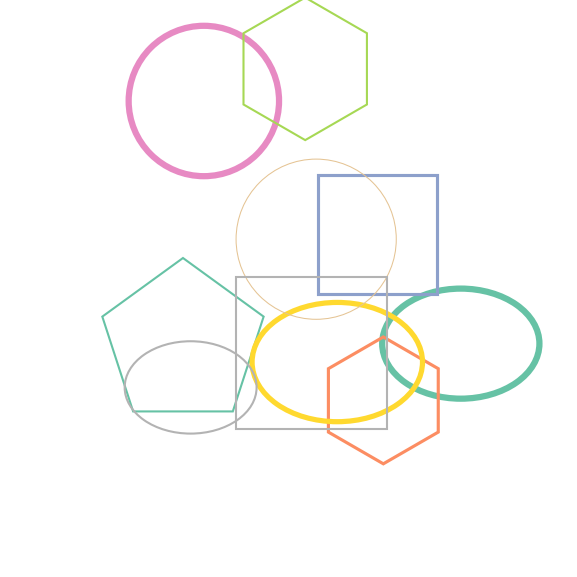[{"shape": "oval", "thickness": 3, "radius": 0.68, "center": [0.798, 0.404]}, {"shape": "pentagon", "thickness": 1, "radius": 0.73, "center": [0.317, 0.406]}, {"shape": "hexagon", "thickness": 1.5, "radius": 0.55, "center": [0.664, 0.306]}, {"shape": "square", "thickness": 1.5, "radius": 0.52, "center": [0.654, 0.594]}, {"shape": "circle", "thickness": 3, "radius": 0.65, "center": [0.353, 0.824]}, {"shape": "hexagon", "thickness": 1, "radius": 0.62, "center": [0.529, 0.88]}, {"shape": "oval", "thickness": 2.5, "radius": 0.74, "center": [0.584, 0.372]}, {"shape": "circle", "thickness": 0.5, "radius": 0.69, "center": [0.547, 0.585]}, {"shape": "square", "thickness": 1, "radius": 0.66, "center": [0.539, 0.388]}, {"shape": "oval", "thickness": 1, "radius": 0.57, "center": [0.33, 0.328]}]